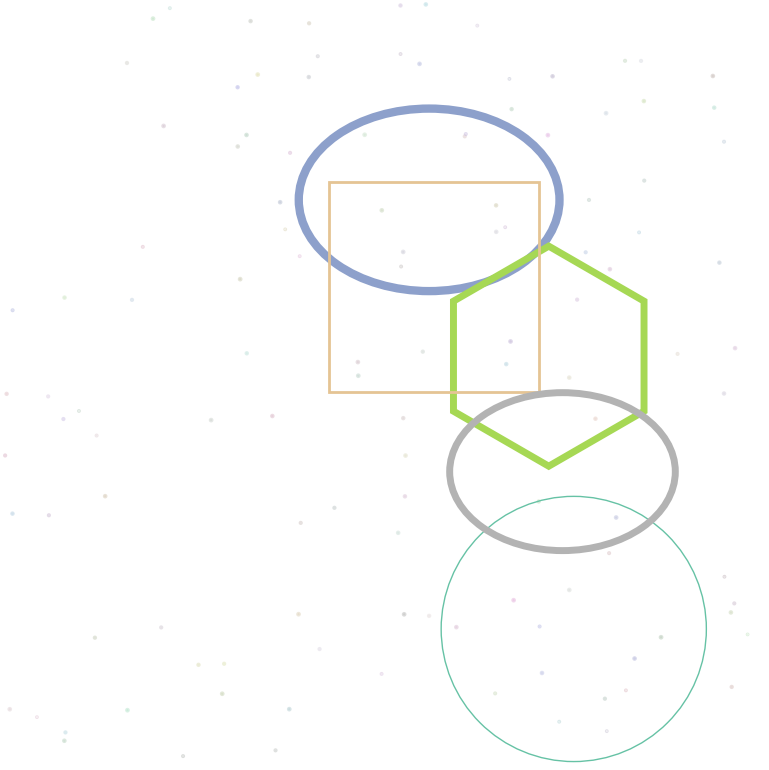[{"shape": "circle", "thickness": 0.5, "radius": 0.86, "center": [0.745, 0.183]}, {"shape": "oval", "thickness": 3, "radius": 0.85, "center": [0.557, 0.74]}, {"shape": "hexagon", "thickness": 2.5, "radius": 0.71, "center": [0.713, 0.537]}, {"shape": "square", "thickness": 1, "radius": 0.68, "center": [0.563, 0.627]}, {"shape": "oval", "thickness": 2.5, "radius": 0.73, "center": [0.731, 0.387]}]